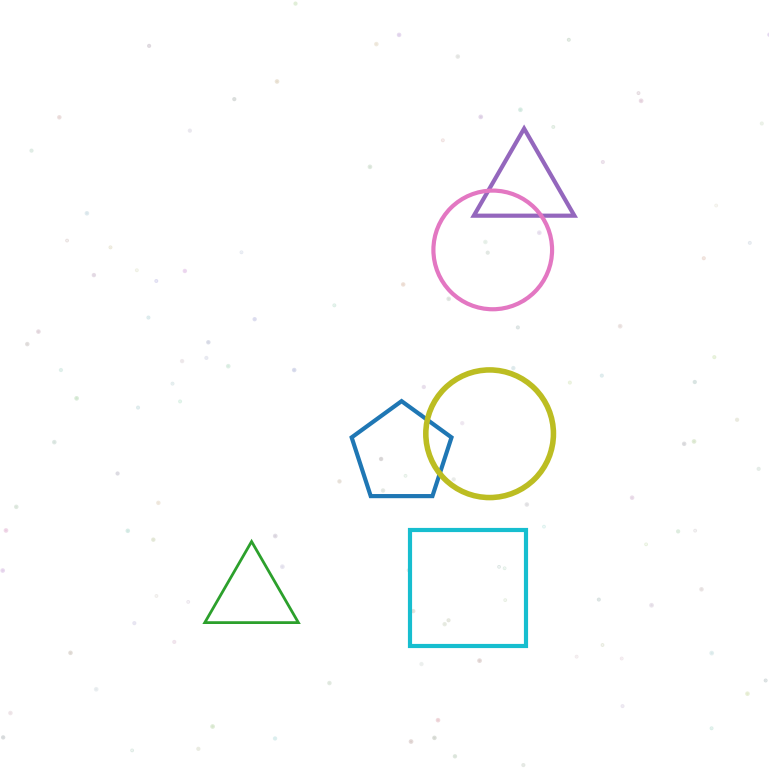[{"shape": "pentagon", "thickness": 1.5, "radius": 0.34, "center": [0.522, 0.411]}, {"shape": "triangle", "thickness": 1, "radius": 0.35, "center": [0.327, 0.227]}, {"shape": "triangle", "thickness": 1.5, "radius": 0.38, "center": [0.681, 0.758]}, {"shape": "circle", "thickness": 1.5, "radius": 0.39, "center": [0.64, 0.675]}, {"shape": "circle", "thickness": 2, "radius": 0.41, "center": [0.636, 0.437]}, {"shape": "square", "thickness": 1.5, "radius": 0.38, "center": [0.608, 0.236]}]